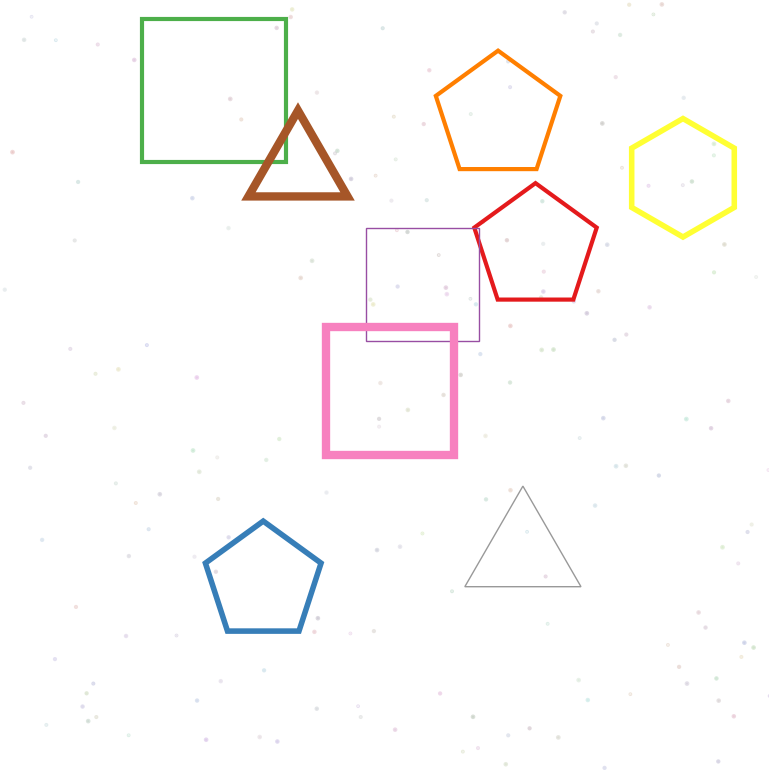[{"shape": "pentagon", "thickness": 1.5, "radius": 0.42, "center": [0.695, 0.679]}, {"shape": "pentagon", "thickness": 2, "radius": 0.39, "center": [0.342, 0.244]}, {"shape": "square", "thickness": 1.5, "radius": 0.47, "center": [0.278, 0.883]}, {"shape": "square", "thickness": 0.5, "radius": 0.37, "center": [0.548, 0.63]}, {"shape": "pentagon", "thickness": 1.5, "radius": 0.43, "center": [0.647, 0.849]}, {"shape": "hexagon", "thickness": 2, "radius": 0.38, "center": [0.887, 0.769]}, {"shape": "triangle", "thickness": 3, "radius": 0.37, "center": [0.387, 0.782]}, {"shape": "square", "thickness": 3, "radius": 0.42, "center": [0.506, 0.492]}, {"shape": "triangle", "thickness": 0.5, "radius": 0.44, "center": [0.679, 0.282]}]